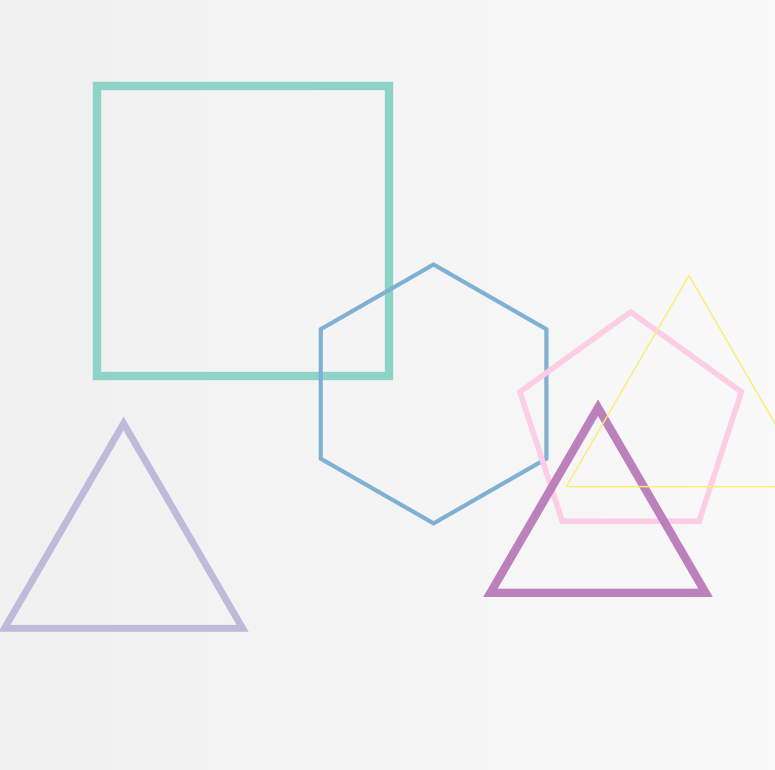[{"shape": "square", "thickness": 3, "radius": 0.94, "center": [0.313, 0.7]}, {"shape": "triangle", "thickness": 2.5, "radius": 0.89, "center": [0.159, 0.273]}, {"shape": "hexagon", "thickness": 1.5, "radius": 0.84, "center": [0.559, 0.488]}, {"shape": "pentagon", "thickness": 2, "radius": 0.75, "center": [0.814, 0.445]}, {"shape": "triangle", "thickness": 3, "radius": 0.8, "center": [0.772, 0.31]}, {"shape": "triangle", "thickness": 0.5, "radius": 0.91, "center": [0.889, 0.459]}]